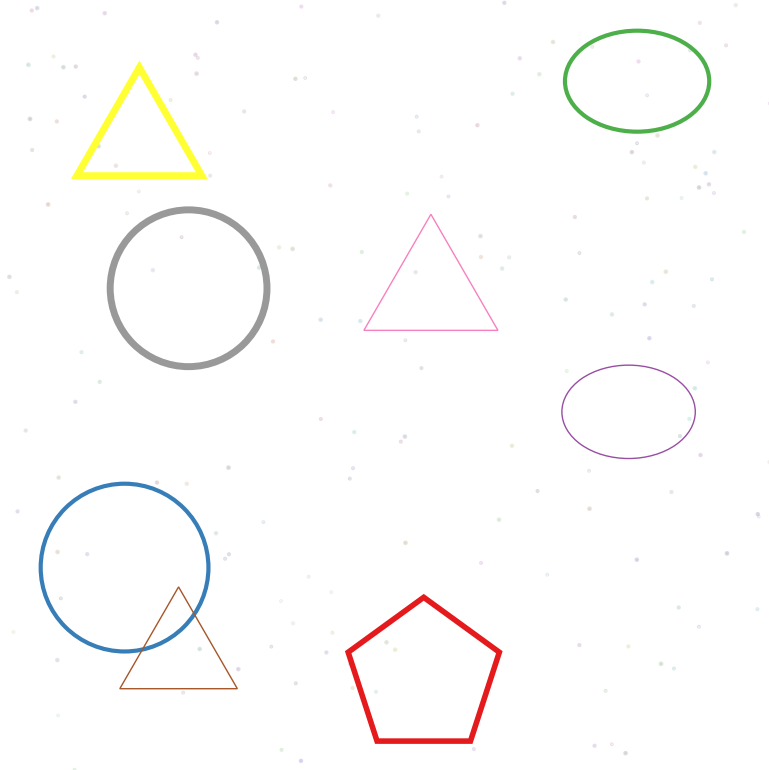[{"shape": "pentagon", "thickness": 2, "radius": 0.52, "center": [0.55, 0.121]}, {"shape": "circle", "thickness": 1.5, "radius": 0.54, "center": [0.162, 0.263]}, {"shape": "oval", "thickness": 1.5, "radius": 0.47, "center": [0.827, 0.895]}, {"shape": "oval", "thickness": 0.5, "radius": 0.43, "center": [0.816, 0.465]}, {"shape": "triangle", "thickness": 2.5, "radius": 0.47, "center": [0.181, 0.819]}, {"shape": "triangle", "thickness": 0.5, "radius": 0.44, "center": [0.232, 0.15]}, {"shape": "triangle", "thickness": 0.5, "radius": 0.5, "center": [0.56, 0.621]}, {"shape": "circle", "thickness": 2.5, "radius": 0.51, "center": [0.245, 0.626]}]